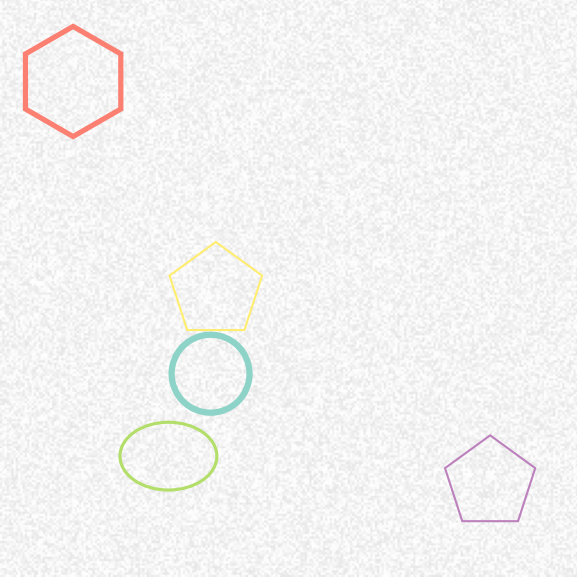[{"shape": "circle", "thickness": 3, "radius": 0.34, "center": [0.365, 0.352]}, {"shape": "hexagon", "thickness": 2.5, "radius": 0.48, "center": [0.127, 0.858]}, {"shape": "oval", "thickness": 1.5, "radius": 0.42, "center": [0.292, 0.209]}, {"shape": "pentagon", "thickness": 1, "radius": 0.41, "center": [0.849, 0.163]}, {"shape": "pentagon", "thickness": 1, "radius": 0.42, "center": [0.374, 0.496]}]